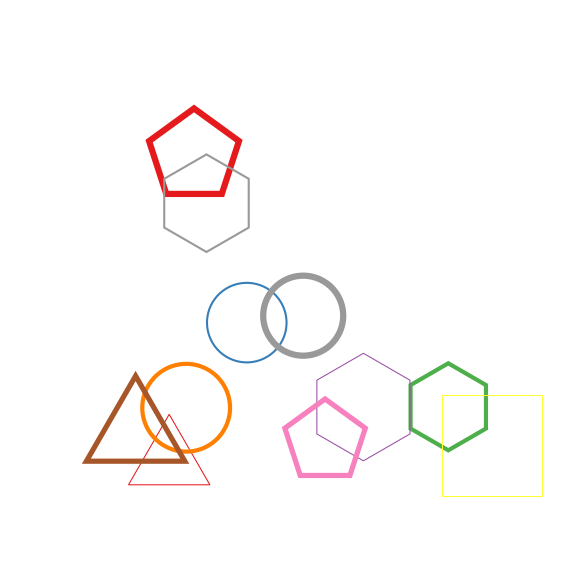[{"shape": "triangle", "thickness": 0.5, "radius": 0.41, "center": [0.293, 0.2]}, {"shape": "pentagon", "thickness": 3, "radius": 0.41, "center": [0.336, 0.73]}, {"shape": "circle", "thickness": 1, "radius": 0.34, "center": [0.427, 0.44]}, {"shape": "hexagon", "thickness": 2, "radius": 0.38, "center": [0.776, 0.295]}, {"shape": "hexagon", "thickness": 0.5, "radius": 0.47, "center": [0.629, 0.294]}, {"shape": "circle", "thickness": 2, "radius": 0.38, "center": [0.322, 0.293]}, {"shape": "square", "thickness": 0.5, "radius": 0.43, "center": [0.852, 0.228]}, {"shape": "triangle", "thickness": 2.5, "radius": 0.49, "center": [0.235, 0.25]}, {"shape": "pentagon", "thickness": 2.5, "radius": 0.37, "center": [0.563, 0.235]}, {"shape": "circle", "thickness": 3, "radius": 0.35, "center": [0.525, 0.453]}, {"shape": "hexagon", "thickness": 1, "radius": 0.42, "center": [0.358, 0.647]}]